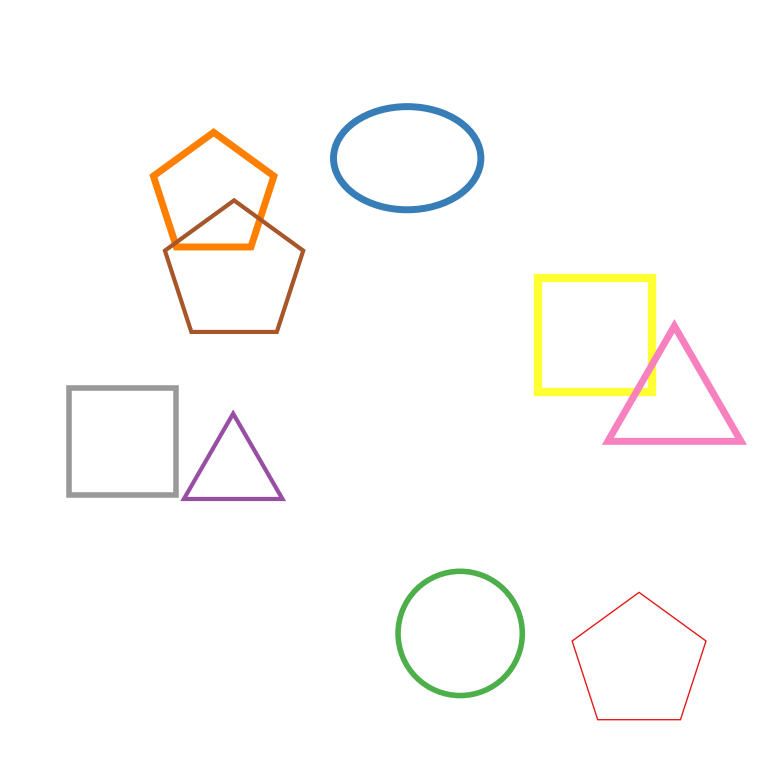[{"shape": "pentagon", "thickness": 0.5, "radius": 0.46, "center": [0.83, 0.139]}, {"shape": "oval", "thickness": 2.5, "radius": 0.48, "center": [0.529, 0.795]}, {"shape": "circle", "thickness": 2, "radius": 0.4, "center": [0.598, 0.177]}, {"shape": "triangle", "thickness": 1.5, "radius": 0.37, "center": [0.303, 0.389]}, {"shape": "pentagon", "thickness": 2.5, "radius": 0.41, "center": [0.277, 0.746]}, {"shape": "square", "thickness": 3, "radius": 0.37, "center": [0.772, 0.565]}, {"shape": "pentagon", "thickness": 1.5, "radius": 0.47, "center": [0.304, 0.645]}, {"shape": "triangle", "thickness": 2.5, "radius": 0.5, "center": [0.876, 0.477]}, {"shape": "square", "thickness": 2, "radius": 0.35, "center": [0.159, 0.427]}]